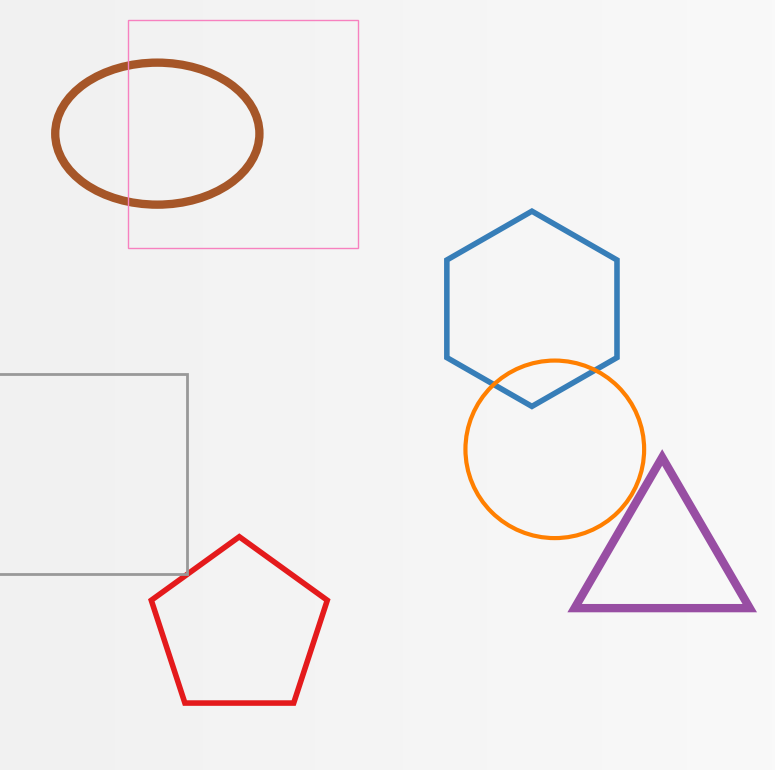[{"shape": "pentagon", "thickness": 2, "radius": 0.6, "center": [0.309, 0.184]}, {"shape": "hexagon", "thickness": 2, "radius": 0.63, "center": [0.686, 0.599]}, {"shape": "triangle", "thickness": 3, "radius": 0.65, "center": [0.854, 0.275]}, {"shape": "circle", "thickness": 1.5, "radius": 0.58, "center": [0.716, 0.416]}, {"shape": "oval", "thickness": 3, "radius": 0.66, "center": [0.203, 0.826]}, {"shape": "square", "thickness": 0.5, "radius": 0.74, "center": [0.314, 0.826]}, {"shape": "square", "thickness": 1, "radius": 0.65, "center": [0.111, 0.385]}]